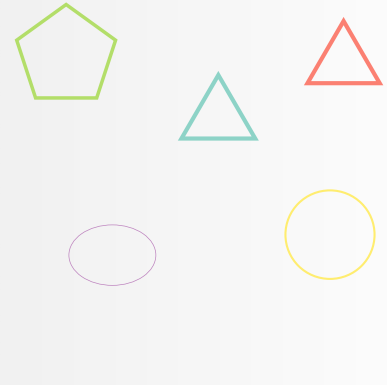[{"shape": "triangle", "thickness": 3, "radius": 0.55, "center": [0.563, 0.695]}, {"shape": "triangle", "thickness": 3, "radius": 0.54, "center": [0.887, 0.838]}, {"shape": "pentagon", "thickness": 2.5, "radius": 0.67, "center": [0.171, 0.854]}, {"shape": "oval", "thickness": 0.5, "radius": 0.56, "center": [0.29, 0.337]}, {"shape": "circle", "thickness": 1.5, "radius": 0.57, "center": [0.852, 0.391]}]